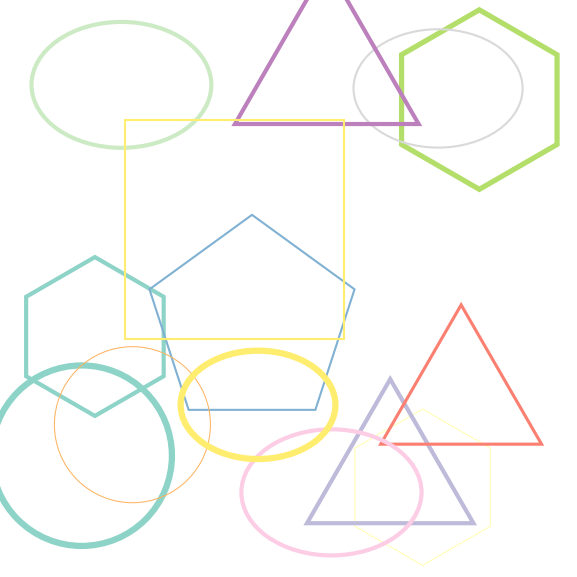[{"shape": "hexagon", "thickness": 2, "radius": 0.69, "center": [0.164, 0.416]}, {"shape": "circle", "thickness": 3, "radius": 0.78, "center": [0.141, 0.21]}, {"shape": "hexagon", "thickness": 0.5, "radius": 0.68, "center": [0.732, 0.155]}, {"shape": "triangle", "thickness": 2, "radius": 0.83, "center": [0.676, 0.176]}, {"shape": "triangle", "thickness": 1.5, "radius": 0.8, "center": [0.798, 0.31]}, {"shape": "pentagon", "thickness": 1, "radius": 0.93, "center": [0.436, 0.44]}, {"shape": "circle", "thickness": 0.5, "radius": 0.68, "center": [0.229, 0.264]}, {"shape": "hexagon", "thickness": 2.5, "radius": 0.78, "center": [0.83, 0.827]}, {"shape": "oval", "thickness": 2, "radius": 0.78, "center": [0.574, 0.147]}, {"shape": "oval", "thickness": 1, "radius": 0.73, "center": [0.759, 0.846]}, {"shape": "triangle", "thickness": 2, "radius": 0.92, "center": [0.566, 0.876]}, {"shape": "oval", "thickness": 2, "radius": 0.78, "center": [0.21, 0.852]}, {"shape": "square", "thickness": 1, "radius": 0.95, "center": [0.407, 0.602]}, {"shape": "oval", "thickness": 3, "radius": 0.67, "center": [0.447, 0.298]}]